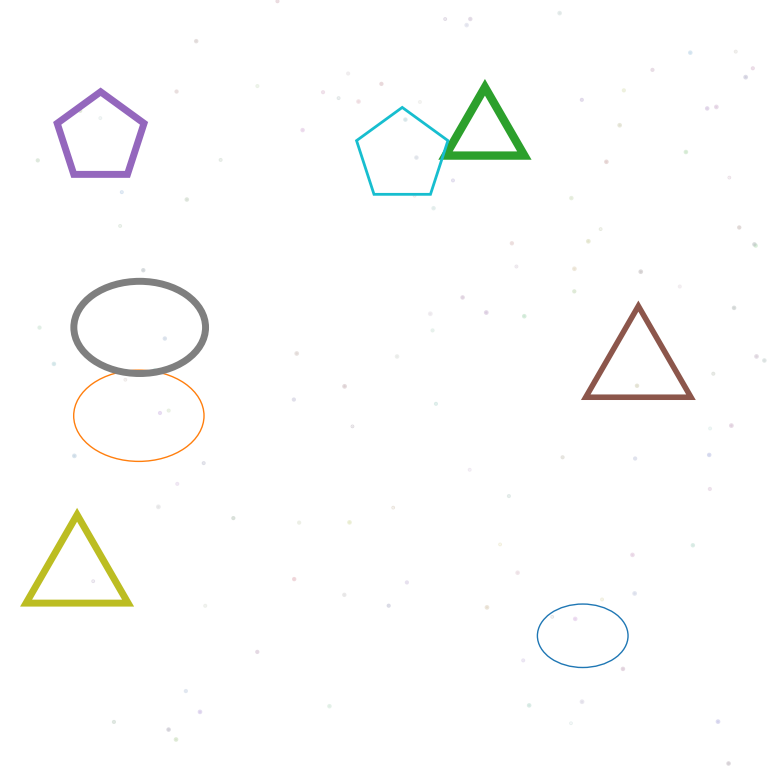[{"shape": "oval", "thickness": 0.5, "radius": 0.29, "center": [0.757, 0.174]}, {"shape": "oval", "thickness": 0.5, "radius": 0.42, "center": [0.18, 0.46]}, {"shape": "triangle", "thickness": 3, "radius": 0.3, "center": [0.63, 0.828]}, {"shape": "pentagon", "thickness": 2.5, "radius": 0.3, "center": [0.131, 0.822]}, {"shape": "triangle", "thickness": 2, "radius": 0.39, "center": [0.829, 0.524]}, {"shape": "oval", "thickness": 2.5, "radius": 0.43, "center": [0.181, 0.575]}, {"shape": "triangle", "thickness": 2.5, "radius": 0.38, "center": [0.1, 0.255]}, {"shape": "pentagon", "thickness": 1, "radius": 0.31, "center": [0.522, 0.798]}]